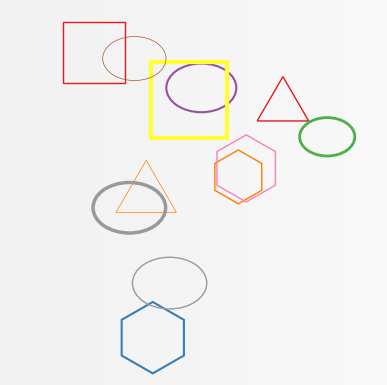[{"shape": "square", "thickness": 1, "radius": 0.4, "center": [0.243, 0.865]}, {"shape": "triangle", "thickness": 1, "radius": 0.38, "center": [0.73, 0.724]}, {"shape": "hexagon", "thickness": 1.5, "radius": 0.46, "center": [0.394, 0.123]}, {"shape": "oval", "thickness": 2, "radius": 0.36, "center": [0.844, 0.645]}, {"shape": "oval", "thickness": 1.5, "radius": 0.45, "center": [0.52, 0.772]}, {"shape": "hexagon", "thickness": 1, "radius": 0.35, "center": [0.615, 0.541]}, {"shape": "triangle", "thickness": 0.5, "radius": 0.45, "center": [0.377, 0.493]}, {"shape": "square", "thickness": 3, "radius": 0.49, "center": [0.488, 0.74]}, {"shape": "oval", "thickness": 0.5, "radius": 0.41, "center": [0.347, 0.848]}, {"shape": "hexagon", "thickness": 1, "radius": 0.44, "center": [0.635, 0.563]}, {"shape": "oval", "thickness": 2.5, "radius": 0.47, "center": [0.334, 0.46]}, {"shape": "oval", "thickness": 1, "radius": 0.48, "center": [0.438, 0.265]}]